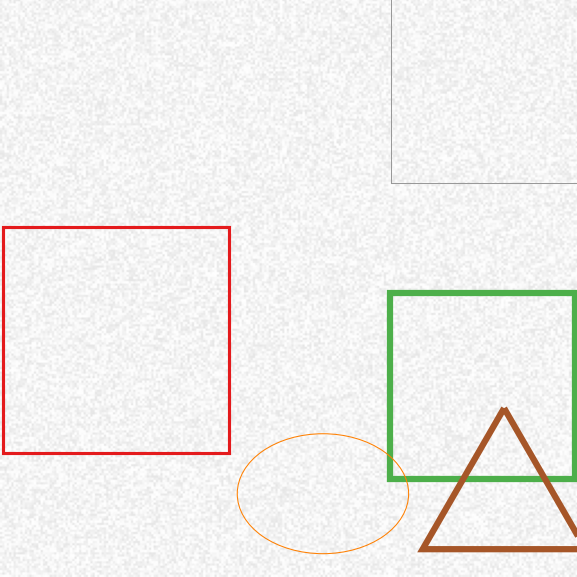[{"shape": "square", "thickness": 1.5, "radius": 0.98, "center": [0.201, 0.41]}, {"shape": "square", "thickness": 3, "radius": 0.8, "center": [0.835, 0.331]}, {"shape": "oval", "thickness": 0.5, "radius": 0.74, "center": [0.559, 0.144]}, {"shape": "triangle", "thickness": 3, "radius": 0.81, "center": [0.873, 0.13]}, {"shape": "square", "thickness": 0.5, "radius": 0.91, "center": [0.858, 0.865]}]